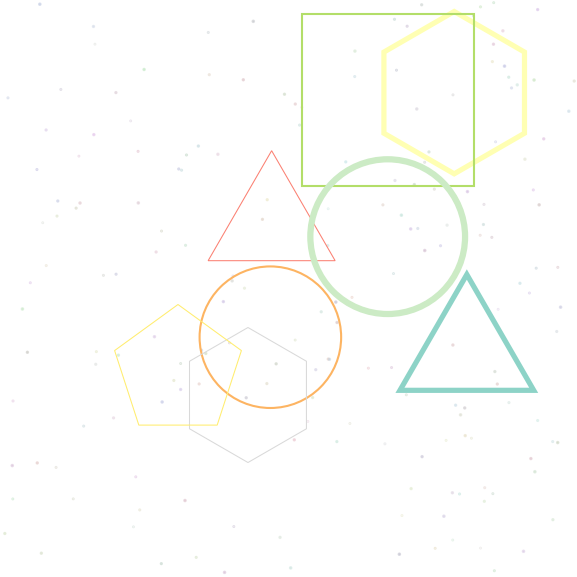[{"shape": "triangle", "thickness": 2.5, "radius": 0.67, "center": [0.808, 0.39]}, {"shape": "hexagon", "thickness": 2.5, "radius": 0.7, "center": [0.787, 0.839]}, {"shape": "triangle", "thickness": 0.5, "radius": 0.63, "center": [0.47, 0.611]}, {"shape": "circle", "thickness": 1, "radius": 0.61, "center": [0.468, 0.415]}, {"shape": "square", "thickness": 1, "radius": 0.74, "center": [0.671, 0.826]}, {"shape": "hexagon", "thickness": 0.5, "radius": 0.58, "center": [0.429, 0.315]}, {"shape": "circle", "thickness": 3, "radius": 0.67, "center": [0.671, 0.589]}, {"shape": "pentagon", "thickness": 0.5, "radius": 0.58, "center": [0.308, 0.356]}]